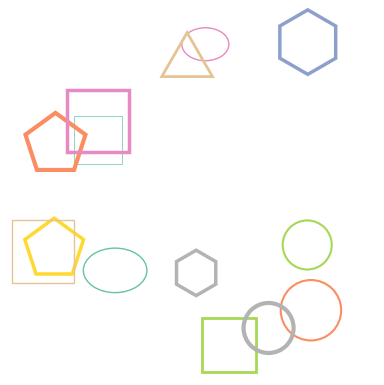[{"shape": "square", "thickness": 0.5, "radius": 0.31, "center": [0.254, 0.636]}, {"shape": "oval", "thickness": 1, "radius": 0.41, "center": [0.299, 0.298]}, {"shape": "circle", "thickness": 1.5, "radius": 0.39, "center": [0.808, 0.194]}, {"shape": "pentagon", "thickness": 3, "radius": 0.41, "center": [0.144, 0.625]}, {"shape": "hexagon", "thickness": 2.5, "radius": 0.42, "center": [0.799, 0.891]}, {"shape": "square", "thickness": 2.5, "radius": 0.4, "center": [0.253, 0.687]}, {"shape": "oval", "thickness": 1, "radius": 0.31, "center": [0.533, 0.885]}, {"shape": "circle", "thickness": 1.5, "radius": 0.32, "center": [0.798, 0.364]}, {"shape": "square", "thickness": 2, "radius": 0.35, "center": [0.595, 0.104]}, {"shape": "pentagon", "thickness": 2.5, "radius": 0.4, "center": [0.141, 0.353]}, {"shape": "square", "thickness": 1, "radius": 0.41, "center": [0.111, 0.347]}, {"shape": "triangle", "thickness": 2, "radius": 0.38, "center": [0.486, 0.839]}, {"shape": "circle", "thickness": 3, "radius": 0.32, "center": [0.698, 0.148]}, {"shape": "hexagon", "thickness": 2.5, "radius": 0.29, "center": [0.509, 0.291]}]